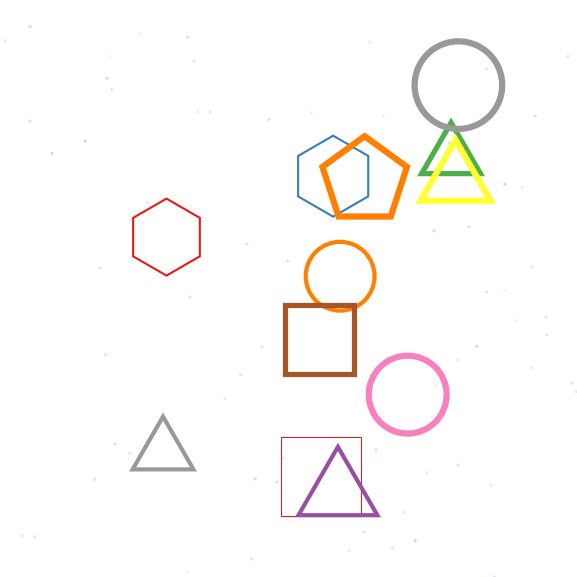[{"shape": "square", "thickness": 0.5, "radius": 0.34, "center": [0.555, 0.174]}, {"shape": "hexagon", "thickness": 1, "radius": 0.33, "center": [0.288, 0.589]}, {"shape": "hexagon", "thickness": 1, "radius": 0.35, "center": [0.577, 0.694]}, {"shape": "triangle", "thickness": 2.5, "radius": 0.29, "center": [0.781, 0.728]}, {"shape": "triangle", "thickness": 2, "radius": 0.39, "center": [0.585, 0.146]}, {"shape": "pentagon", "thickness": 3, "radius": 0.38, "center": [0.631, 0.686]}, {"shape": "circle", "thickness": 2, "radius": 0.3, "center": [0.589, 0.521]}, {"shape": "triangle", "thickness": 3, "radius": 0.35, "center": [0.789, 0.687]}, {"shape": "square", "thickness": 2.5, "radius": 0.3, "center": [0.553, 0.412]}, {"shape": "circle", "thickness": 3, "radius": 0.34, "center": [0.706, 0.316]}, {"shape": "triangle", "thickness": 2, "radius": 0.3, "center": [0.282, 0.217]}, {"shape": "circle", "thickness": 3, "radius": 0.38, "center": [0.794, 0.852]}]